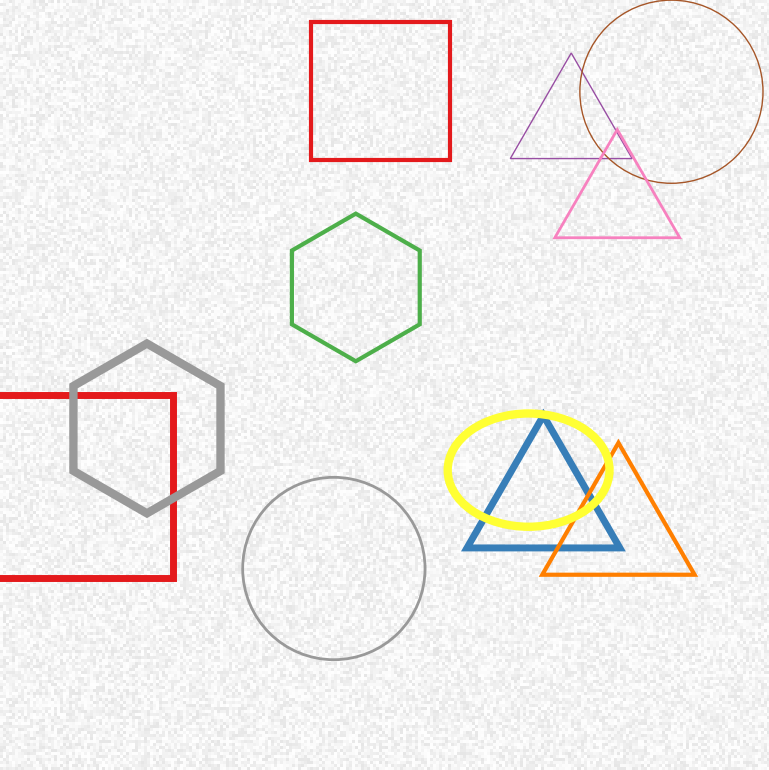[{"shape": "square", "thickness": 1.5, "radius": 0.45, "center": [0.494, 0.882]}, {"shape": "square", "thickness": 2.5, "radius": 0.59, "center": [0.106, 0.369]}, {"shape": "triangle", "thickness": 2.5, "radius": 0.57, "center": [0.706, 0.346]}, {"shape": "hexagon", "thickness": 1.5, "radius": 0.48, "center": [0.462, 0.627]}, {"shape": "triangle", "thickness": 0.5, "radius": 0.46, "center": [0.742, 0.84]}, {"shape": "triangle", "thickness": 1.5, "radius": 0.57, "center": [0.803, 0.311]}, {"shape": "oval", "thickness": 3, "radius": 0.53, "center": [0.687, 0.389]}, {"shape": "circle", "thickness": 0.5, "radius": 0.59, "center": [0.872, 0.881]}, {"shape": "triangle", "thickness": 1, "radius": 0.47, "center": [0.802, 0.738]}, {"shape": "circle", "thickness": 1, "radius": 0.59, "center": [0.434, 0.262]}, {"shape": "hexagon", "thickness": 3, "radius": 0.55, "center": [0.191, 0.444]}]